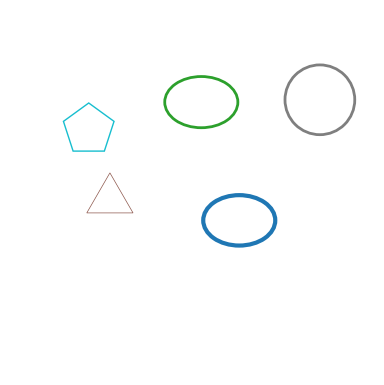[{"shape": "oval", "thickness": 3, "radius": 0.47, "center": [0.621, 0.428]}, {"shape": "oval", "thickness": 2, "radius": 0.47, "center": [0.523, 0.735]}, {"shape": "triangle", "thickness": 0.5, "radius": 0.35, "center": [0.285, 0.482]}, {"shape": "circle", "thickness": 2, "radius": 0.45, "center": [0.831, 0.741]}, {"shape": "pentagon", "thickness": 1, "radius": 0.35, "center": [0.23, 0.663]}]